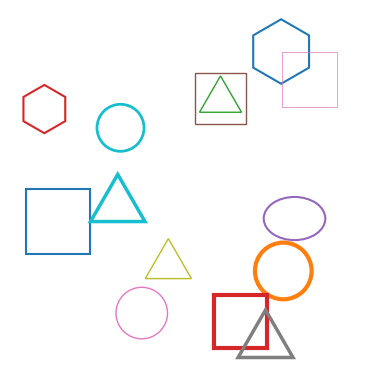[{"shape": "hexagon", "thickness": 1.5, "radius": 0.42, "center": [0.73, 0.866]}, {"shape": "square", "thickness": 1.5, "radius": 0.42, "center": [0.15, 0.424]}, {"shape": "circle", "thickness": 3, "radius": 0.37, "center": [0.736, 0.296]}, {"shape": "triangle", "thickness": 1, "radius": 0.31, "center": [0.573, 0.74]}, {"shape": "square", "thickness": 3, "radius": 0.35, "center": [0.625, 0.165]}, {"shape": "hexagon", "thickness": 1.5, "radius": 0.31, "center": [0.115, 0.717]}, {"shape": "oval", "thickness": 1.5, "radius": 0.4, "center": [0.765, 0.432]}, {"shape": "square", "thickness": 1, "radius": 0.33, "center": [0.573, 0.745]}, {"shape": "square", "thickness": 0.5, "radius": 0.36, "center": [0.805, 0.793]}, {"shape": "circle", "thickness": 1, "radius": 0.33, "center": [0.368, 0.187]}, {"shape": "triangle", "thickness": 2.5, "radius": 0.41, "center": [0.69, 0.113]}, {"shape": "triangle", "thickness": 1, "radius": 0.35, "center": [0.437, 0.311]}, {"shape": "triangle", "thickness": 2.5, "radius": 0.41, "center": [0.306, 0.465]}, {"shape": "circle", "thickness": 2, "radius": 0.31, "center": [0.313, 0.668]}]